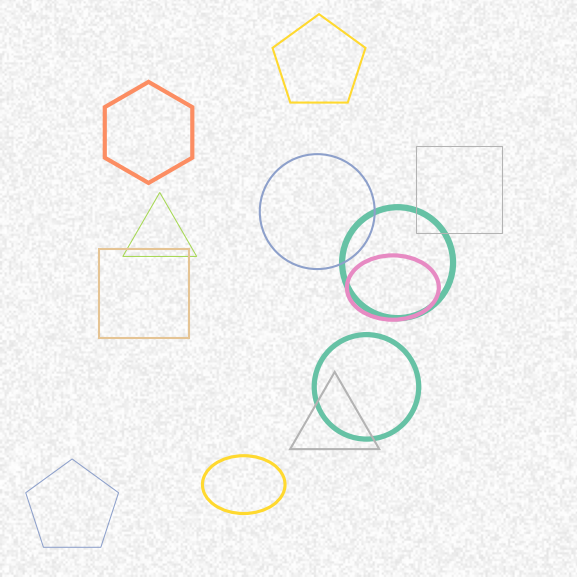[{"shape": "circle", "thickness": 3, "radius": 0.48, "center": [0.688, 0.544]}, {"shape": "circle", "thickness": 2.5, "radius": 0.45, "center": [0.635, 0.329]}, {"shape": "hexagon", "thickness": 2, "radius": 0.44, "center": [0.257, 0.77]}, {"shape": "pentagon", "thickness": 0.5, "radius": 0.42, "center": [0.125, 0.12]}, {"shape": "circle", "thickness": 1, "radius": 0.5, "center": [0.549, 0.633]}, {"shape": "oval", "thickness": 2, "radius": 0.4, "center": [0.68, 0.501]}, {"shape": "triangle", "thickness": 0.5, "radius": 0.37, "center": [0.277, 0.592]}, {"shape": "pentagon", "thickness": 1, "radius": 0.42, "center": [0.552, 0.89]}, {"shape": "oval", "thickness": 1.5, "radius": 0.36, "center": [0.422, 0.16]}, {"shape": "square", "thickness": 1, "radius": 0.39, "center": [0.25, 0.491]}, {"shape": "triangle", "thickness": 1, "radius": 0.45, "center": [0.58, 0.266]}, {"shape": "square", "thickness": 0.5, "radius": 0.38, "center": [0.795, 0.671]}]